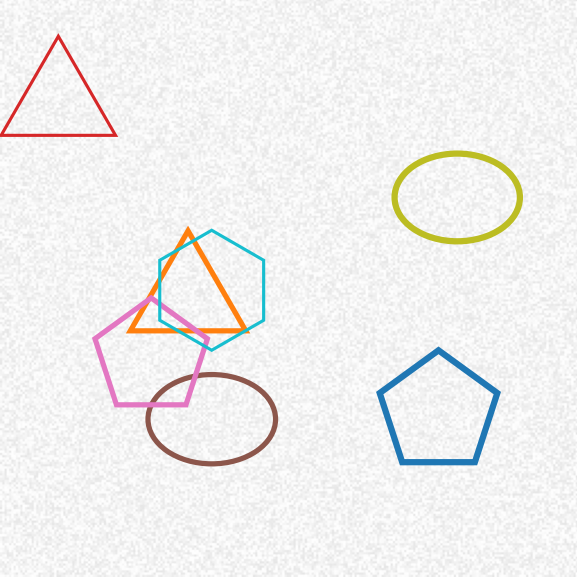[{"shape": "pentagon", "thickness": 3, "radius": 0.54, "center": [0.759, 0.285]}, {"shape": "triangle", "thickness": 2.5, "radius": 0.58, "center": [0.326, 0.484]}, {"shape": "triangle", "thickness": 1.5, "radius": 0.57, "center": [0.101, 0.822]}, {"shape": "oval", "thickness": 2.5, "radius": 0.55, "center": [0.367, 0.273]}, {"shape": "pentagon", "thickness": 2.5, "radius": 0.51, "center": [0.262, 0.381]}, {"shape": "oval", "thickness": 3, "radius": 0.54, "center": [0.792, 0.657]}, {"shape": "hexagon", "thickness": 1.5, "radius": 0.52, "center": [0.367, 0.497]}]